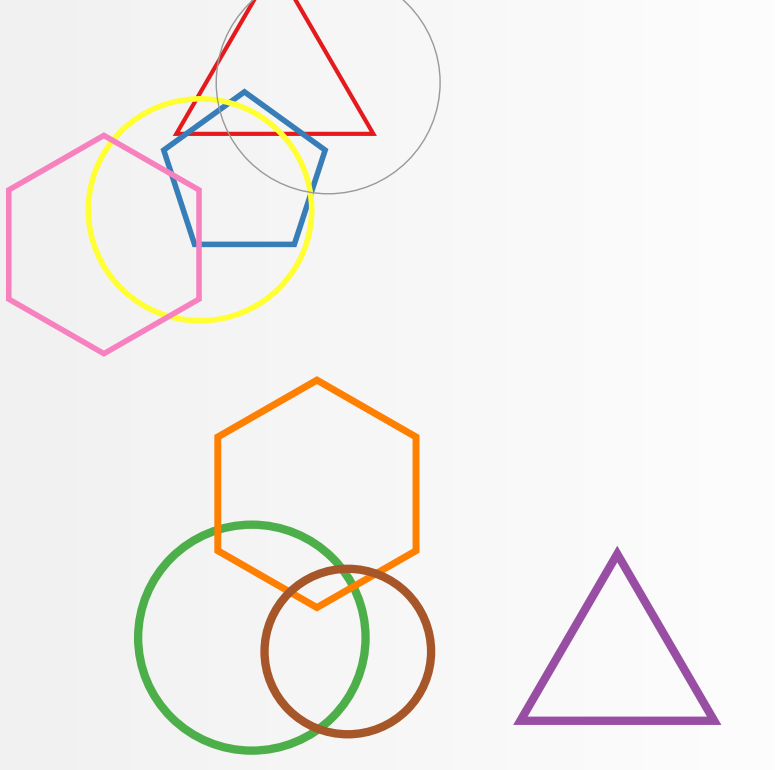[{"shape": "triangle", "thickness": 1.5, "radius": 0.73, "center": [0.355, 0.9]}, {"shape": "pentagon", "thickness": 2, "radius": 0.55, "center": [0.315, 0.771]}, {"shape": "circle", "thickness": 3, "radius": 0.73, "center": [0.325, 0.172]}, {"shape": "triangle", "thickness": 3, "radius": 0.72, "center": [0.796, 0.136]}, {"shape": "hexagon", "thickness": 2.5, "radius": 0.74, "center": [0.409, 0.359]}, {"shape": "circle", "thickness": 2, "radius": 0.72, "center": [0.258, 0.728]}, {"shape": "circle", "thickness": 3, "radius": 0.54, "center": [0.449, 0.154]}, {"shape": "hexagon", "thickness": 2, "radius": 0.71, "center": [0.134, 0.682]}, {"shape": "circle", "thickness": 0.5, "radius": 0.72, "center": [0.423, 0.893]}]